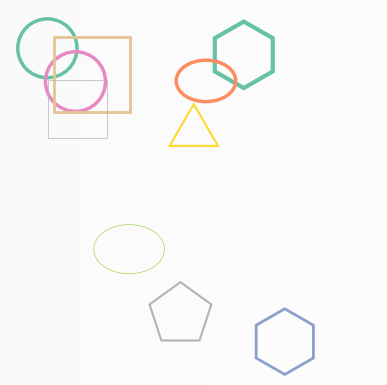[{"shape": "circle", "thickness": 2.5, "radius": 0.38, "center": [0.122, 0.875]}, {"shape": "hexagon", "thickness": 3, "radius": 0.43, "center": [0.629, 0.858]}, {"shape": "oval", "thickness": 2.5, "radius": 0.38, "center": [0.531, 0.79]}, {"shape": "hexagon", "thickness": 2, "radius": 0.43, "center": [0.735, 0.113]}, {"shape": "circle", "thickness": 2.5, "radius": 0.39, "center": [0.195, 0.788]}, {"shape": "oval", "thickness": 0.5, "radius": 0.46, "center": [0.333, 0.353]}, {"shape": "triangle", "thickness": 1.5, "radius": 0.36, "center": [0.5, 0.657]}, {"shape": "square", "thickness": 2, "radius": 0.49, "center": [0.238, 0.807]}, {"shape": "square", "thickness": 0.5, "radius": 0.38, "center": [0.2, 0.717]}, {"shape": "pentagon", "thickness": 1.5, "radius": 0.42, "center": [0.466, 0.183]}]